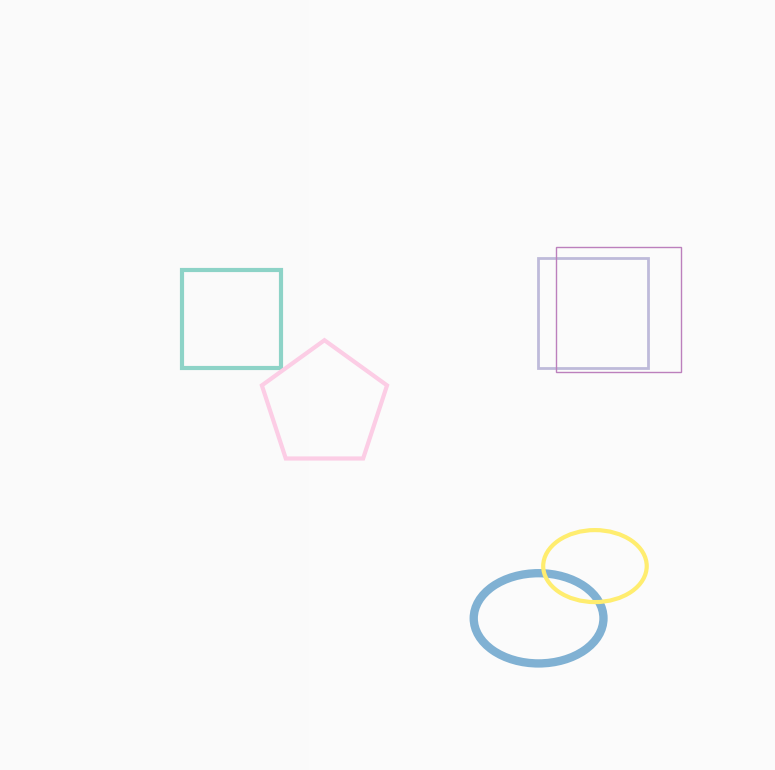[{"shape": "square", "thickness": 1.5, "radius": 0.32, "center": [0.298, 0.586]}, {"shape": "square", "thickness": 1, "radius": 0.36, "center": [0.765, 0.594]}, {"shape": "oval", "thickness": 3, "radius": 0.42, "center": [0.695, 0.197]}, {"shape": "pentagon", "thickness": 1.5, "radius": 0.42, "center": [0.419, 0.473]}, {"shape": "square", "thickness": 0.5, "radius": 0.41, "center": [0.798, 0.598]}, {"shape": "oval", "thickness": 1.5, "radius": 0.33, "center": [0.768, 0.265]}]